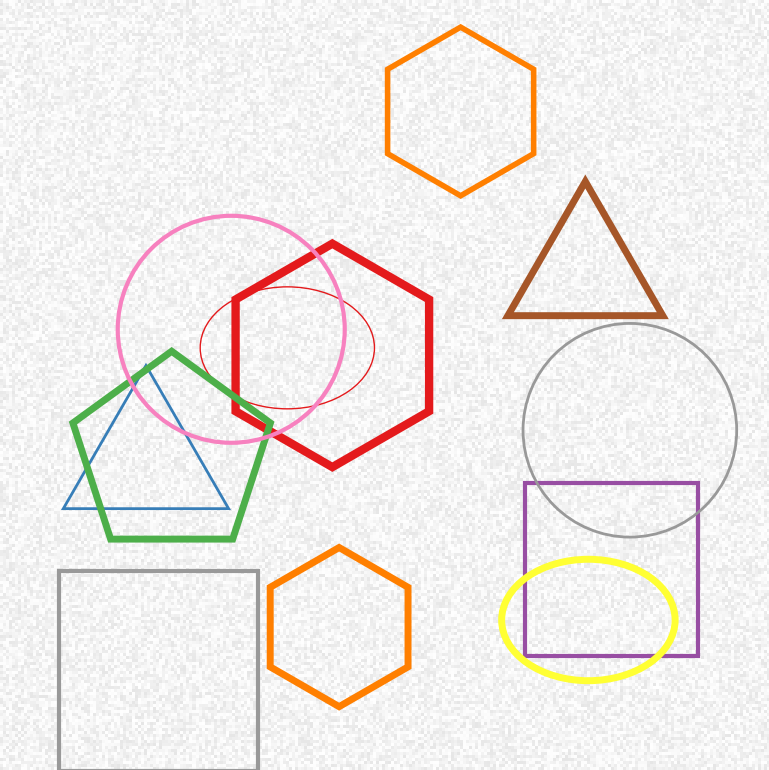[{"shape": "oval", "thickness": 0.5, "radius": 0.57, "center": [0.373, 0.548]}, {"shape": "hexagon", "thickness": 3, "radius": 0.73, "center": [0.432, 0.538]}, {"shape": "triangle", "thickness": 1, "radius": 0.62, "center": [0.19, 0.401]}, {"shape": "pentagon", "thickness": 2.5, "radius": 0.67, "center": [0.223, 0.409]}, {"shape": "square", "thickness": 1.5, "radius": 0.56, "center": [0.794, 0.26]}, {"shape": "hexagon", "thickness": 2.5, "radius": 0.52, "center": [0.44, 0.186]}, {"shape": "hexagon", "thickness": 2, "radius": 0.55, "center": [0.598, 0.855]}, {"shape": "oval", "thickness": 2.5, "radius": 0.56, "center": [0.764, 0.195]}, {"shape": "triangle", "thickness": 2.5, "radius": 0.58, "center": [0.76, 0.648]}, {"shape": "circle", "thickness": 1.5, "radius": 0.74, "center": [0.3, 0.572]}, {"shape": "square", "thickness": 1.5, "radius": 0.65, "center": [0.206, 0.128]}, {"shape": "circle", "thickness": 1, "radius": 0.69, "center": [0.818, 0.441]}]